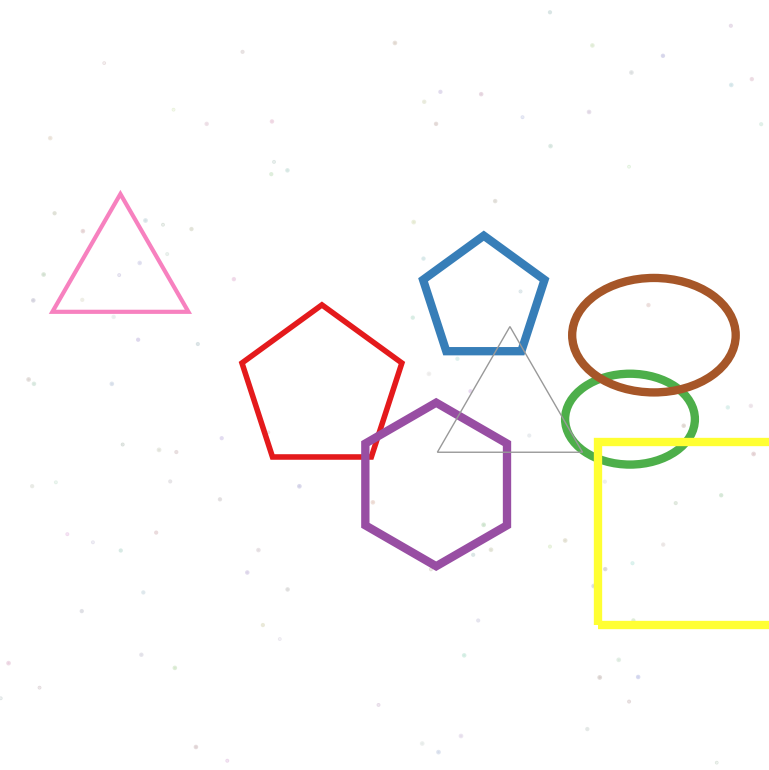[{"shape": "pentagon", "thickness": 2, "radius": 0.55, "center": [0.418, 0.495]}, {"shape": "pentagon", "thickness": 3, "radius": 0.41, "center": [0.628, 0.611]}, {"shape": "oval", "thickness": 3, "radius": 0.42, "center": [0.818, 0.456]}, {"shape": "hexagon", "thickness": 3, "radius": 0.53, "center": [0.566, 0.371]}, {"shape": "square", "thickness": 3, "radius": 0.6, "center": [0.896, 0.307]}, {"shape": "oval", "thickness": 3, "radius": 0.53, "center": [0.849, 0.565]}, {"shape": "triangle", "thickness": 1.5, "radius": 0.51, "center": [0.156, 0.646]}, {"shape": "triangle", "thickness": 0.5, "radius": 0.54, "center": [0.662, 0.467]}]